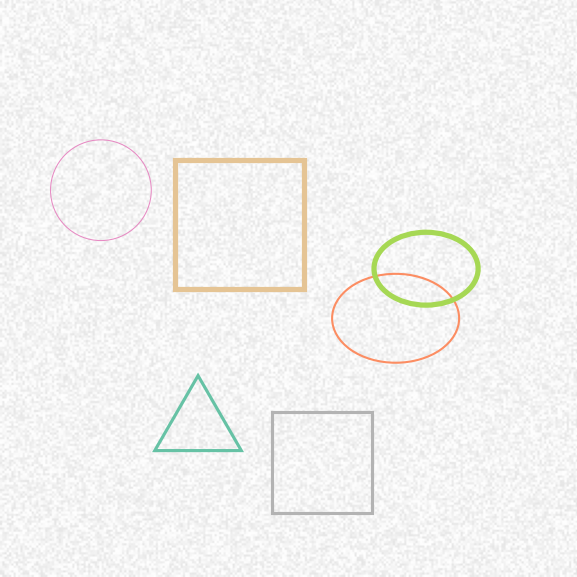[{"shape": "triangle", "thickness": 1.5, "radius": 0.43, "center": [0.343, 0.262]}, {"shape": "oval", "thickness": 1, "radius": 0.55, "center": [0.685, 0.448]}, {"shape": "circle", "thickness": 0.5, "radius": 0.44, "center": [0.175, 0.67]}, {"shape": "oval", "thickness": 2.5, "radius": 0.45, "center": [0.738, 0.534]}, {"shape": "square", "thickness": 2.5, "radius": 0.56, "center": [0.415, 0.611]}, {"shape": "square", "thickness": 1.5, "radius": 0.43, "center": [0.558, 0.198]}]